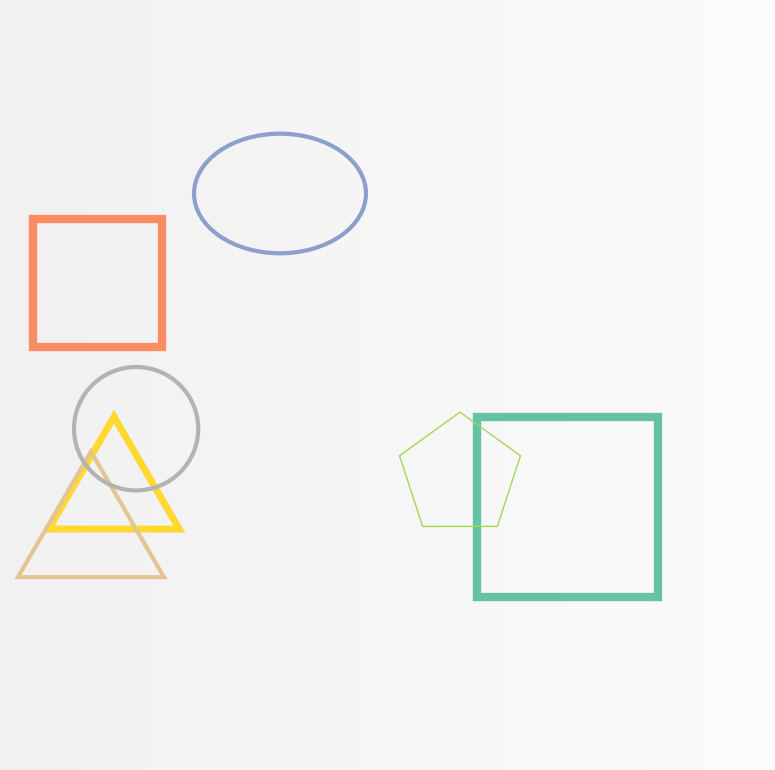[{"shape": "square", "thickness": 3, "radius": 0.58, "center": [0.732, 0.342]}, {"shape": "square", "thickness": 3, "radius": 0.42, "center": [0.126, 0.633]}, {"shape": "oval", "thickness": 1.5, "radius": 0.55, "center": [0.361, 0.749]}, {"shape": "pentagon", "thickness": 0.5, "radius": 0.41, "center": [0.594, 0.383]}, {"shape": "triangle", "thickness": 2.5, "radius": 0.49, "center": [0.147, 0.362]}, {"shape": "triangle", "thickness": 1.5, "radius": 0.54, "center": [0.117, 0.305]}, {"shape": "circle", "thickness": 1.5, "radius": 0.4, "center": [0.176, 0.443]}]